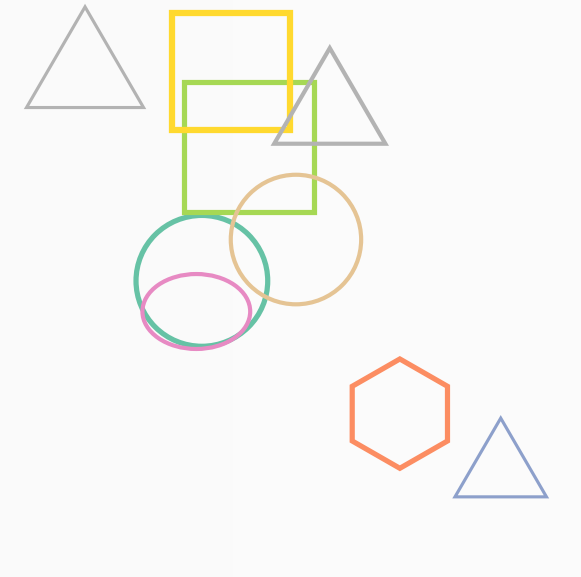[{"shape": "circle", "thickness": 2.5, "radius": 0.57, "center": [0.347, 0.513]}, {"shape": "hexagon", "thickness": 2.5, "radius": 0.47, "center": [0.688, 0.283]}, {"shape": "triangle", "thickness": 1.5, "radius": 0.45, "center": [0.861, 0.184]}, {"shape": "oval", "thickness": 2, "radius": 0.46, "center": [0.338, 0.46]}, {"shape": "square", "thickness": 2.5, "radius": 0.56, "center": [0.428, 0.744]}, {"shape": "square", "thickness": 3, "radius": 0.51, "center": [0.397, 0.875]}, {"shape": "circle", "thickness": 2, "radius": 0.56, "center": [0.509, 0.584]}, {"shape": "triangle", "thickness": 2, "radius": 0.55, "center": [0.567, 0.805]}, {"shape": "triangle", "thickness": 1.5, "radius": 0.58, "center": [0.146, 0.871]}]